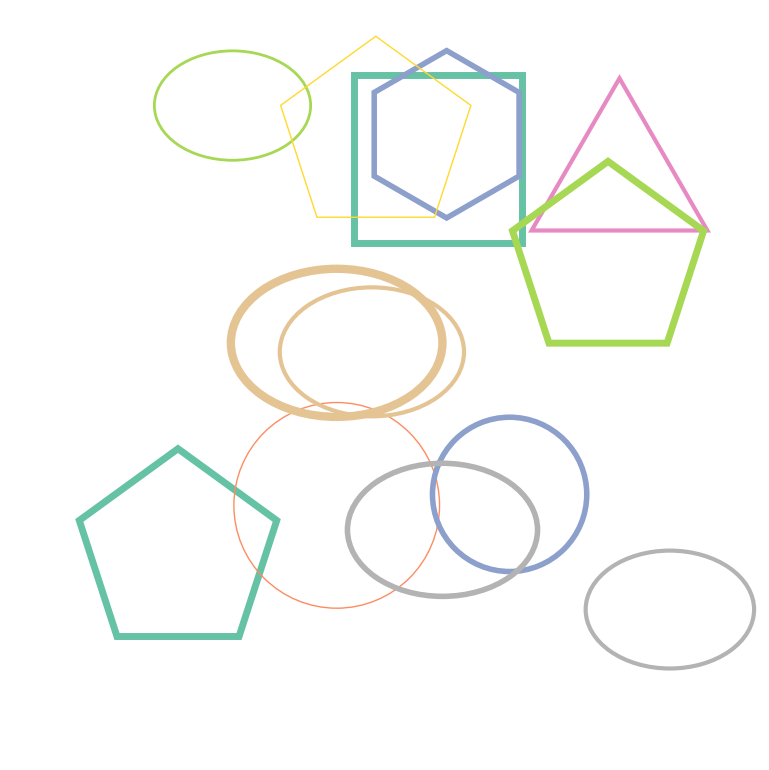[{"shape": "square", "thickness": 2.5, "radius": 0.54, "center": [0.569, 0.794]}, {"shape": "pentagon", "thickness": 2.5, "radius": 0.67, "center": [0.231, 0.282]}, {"shape": "circle", "thickness": 0.5, "radius": 0.67, "center": [0.437, 0.344]}, {"shape": "circle", "thickness": 2, "radius": 0.5, "center": [0.662, 0.358]}, {"shape": "hexagon", "thickness": 2, "radius": 0.54, "center": [0.58, 0.826]}, {"shape": "triangle", "thickness": 1.5, "radius": 0.66, "center": [0.805, 0.767]}, {"shape": "pentagon", "thickness": 2.5, "radius": 0.65, "center": [0.79, 0.66]}, {"shape": "oval", "thickness": 1, "radius": 0.51, "center": [0.302, 0.863]}, {"shape": "pentagon", "thickness": 0.5, "radius": 0.65, "center": [0.488, 0.823]}, {"shape": "oval", "thickness": 3, "radius": 0.69, "center": [0.437, 0.555]}, {"shape": "oval", "thickness": 1.5, "radius": 0.6, "center": [0.483, 0.543]}, {"shape": "oval", "thickness": 1.5, "radius": 0.55, "center": [0.87, 0.208]}, {"shape": "oval", "thickness": 2, "radius": 0.62, "center": [0.575, 0.312]}]